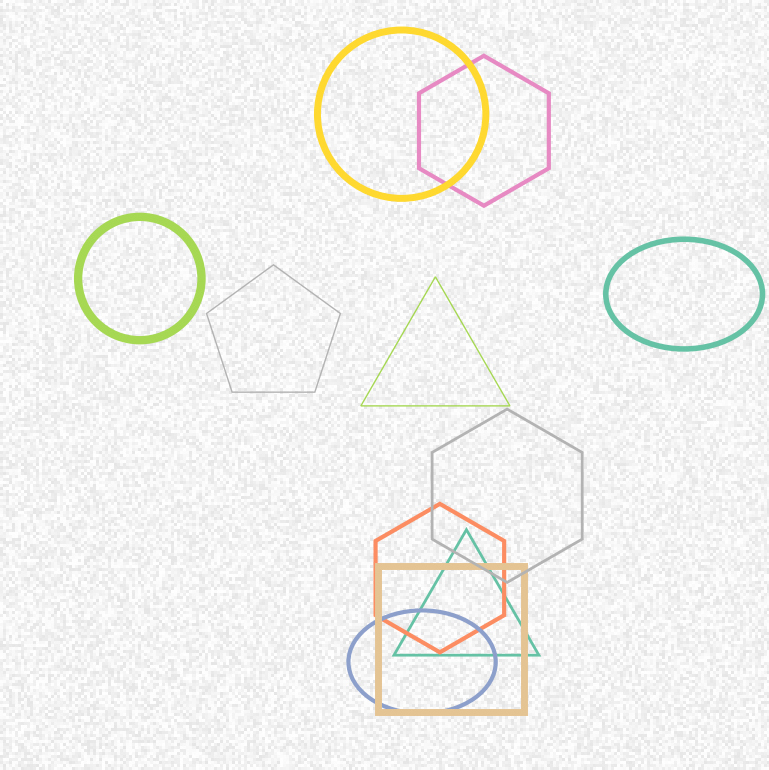[{"shape": "oval", "thickness": 2, "radius": 0.51, "center": [0.889, 0.618]}, {"shape": "triangle", "thickness": 1, "radius": 0.54, "center": [0.606, 0.203]}, {"shape": "hexagon", "thickness": 1.5, "radius": 0.48, "center": [0.571, 0.249]}, {"shape": "oval", "thickness": 1.5, "radius": 0.48, "center": [0.548, 0.14]}, {"shape": "hexagon", "thickness": 1.5, "radius": 0.49, "center": [0.628, 0.83]}, {"shape": "triangle", "thickness": 0.5, "radius": 0.56, "center": [0.565, 0.529]}, {"shape": "circle", "thickness": 3, "radius": 0.4, "center": [0.182, 0.638]}, {"shape": "circle", "thickness": 2.5, "radius": 0.55, "center": [0.522, 0.852]}, {"shape": "square", "thickness": 2.5, "radius": 0.47, "center": [0.586, 0.17]}, {"shape": "pentagon", "thickness": 0.5, "radius": 0.46, "center": [0.355, 0.565]}, {"shape": "hexagon", "thickness": 1, "radius": 0.56, "center": [0.659, 0.356]}]